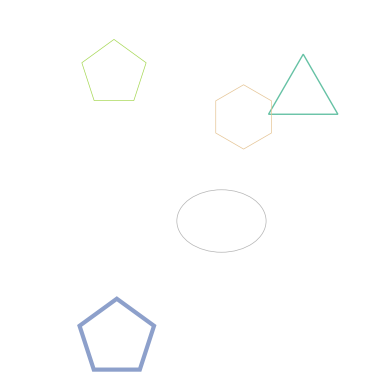[{"shape": "triangle", "thickness": 1, "radius": 0.52, "center": [0.788, 0.755]}, {"shape": "pentagon", "thickness": 3, "radius": 0.51, "center": [0.303, 0.122]}, {"shape": "pentagon", "thickness": 0.5, "radius": 0.44, "center": [0.296, 0.81]}, {"shape": "hexagon", "thickness": 0.5, "radius": 0.42, "center": [0.633, 0.696]}, {"shape": "oval", "thickness": 0.5, "radius": 0.58, "center": [0.575, 0.426]}]